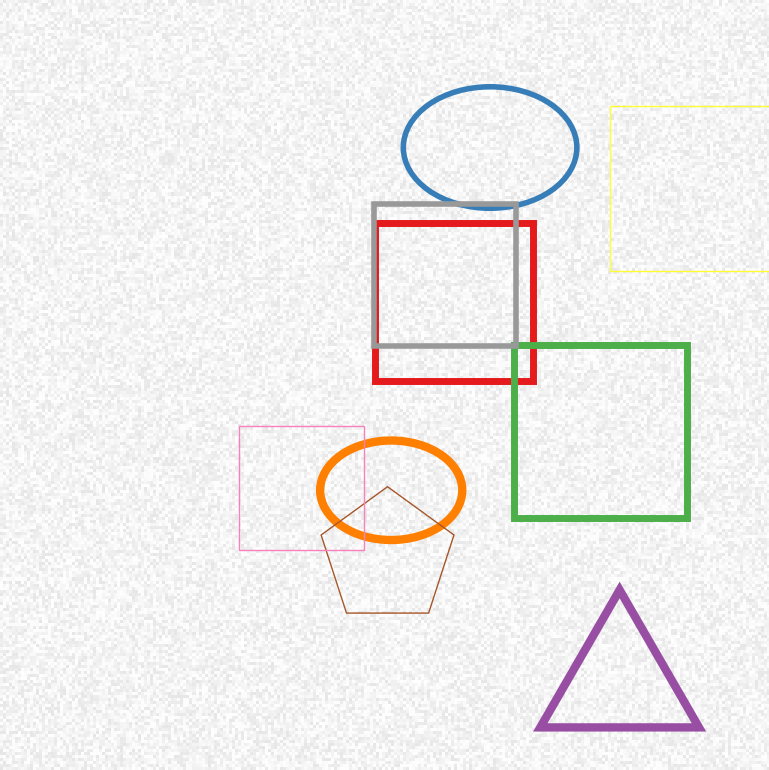[{"shape": "square", "thickness": 2.5, "radius": 0.51, "center": [0.59, 0.608]}, {"shape": "oval", "thickness": 2, "radius": 0.56, "center": [0.636, 0.808]}, {"shape": "square", "thickness": 2.5, "radius": 0.56, "center": [0.779, 0.44]}, {"shape": "triangle", "thickness": 3, "radius": 0.59, "center": [0.805, 0.115]}, {"shape": "oval", "thickness": 3, "radius": 0.46, "center": [0.508, 0.363]}, {"shape": "square", "thickness": 0.5, "radius": 0.54, "center": [0.899, 0.755]}, {"shape": "pentagon", "thickness": 0.5, "radius": 0.45, "center": [0.503, 0.277]}, {"shape": "square", "thickness": 0.5, "radius": 0.41, "center": [0.391, 0.366]}, {"shape": "square", "thickness": 2, "radius": 0.46, "center": [0.578, 0.643]}]